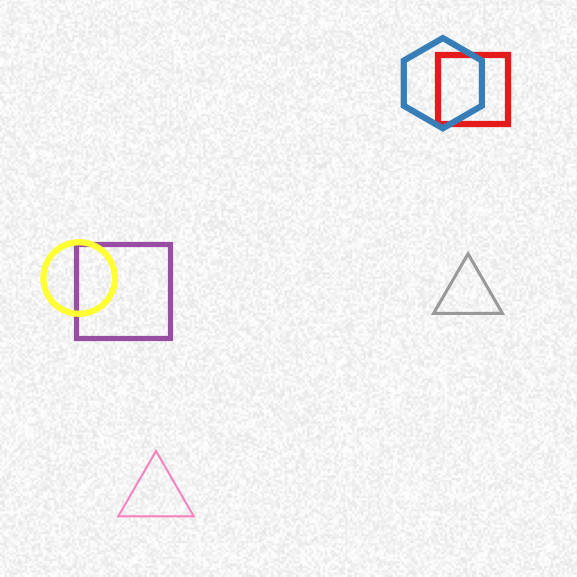[{"shape": "square", "thickness": 3, "radius": 0.3, "center": [0.819, 0.844]}, {"shape": "hexagon", "thickness": 3, "radius": 0.39, "center": [0.767, 0.855]}, {"shape": "square", "thickness": 2.5, "radius": 0.41, "center": [0.213, 0.495]}, {"shape": "circle", "thickness": 3, "radius": 0.31, "center": [0.137, 0.518]}, {"shape": "triangle", "thickness": 1, "radius": 0.38, "center": [0.27, 0.143]}, {"shape": "triangle", "thickness": 1.5, "radius": 0.34, "center": [0.81, 0.491]}]